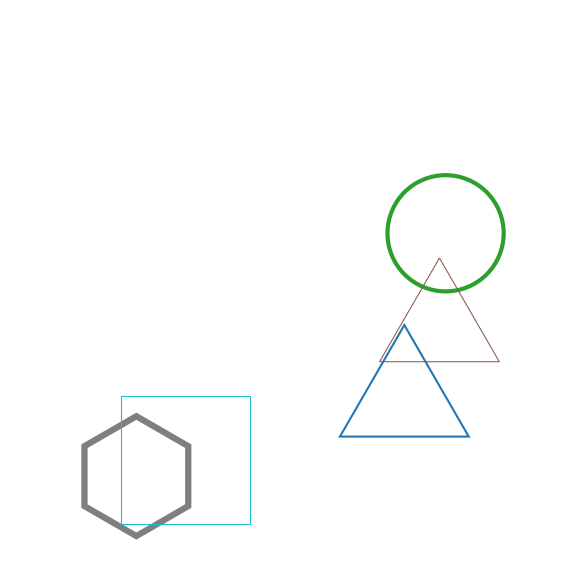[{"shape": "triangle", "thickness": 1, "radius": 0.64, "center": [0.7, 0.308]}, {"shape": "circle", "thickness": 2, "radius": 0.5, "center": [0.772, 0.595]}, {"shape": "triangle", "thickness": 0.5, "radius": 0.6, "center": [0.761, 0.433]}, {"shape": "hexagon", "thickness": 3, "radius": 0.52, "center": [0.236, 0.175]}, {"shape": "square", "thickness": 0.5, "radius": 0.56, "center": [0.321, 0.203]}]